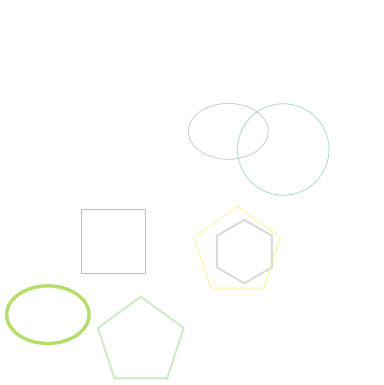[{"shape": "circle", "thickness": 0.5, "radius": 0.59, "center": [0.736, 0.612]}, {"shape": "oval", "thickness": 0.5, "radius": 0.52, "center": [0.593, 0.659]}, {"shape": "square", "thickness": 0.5, "radius": 0.42, "center": [0.295, 0.375]}, {"shape": "oval", "thickness": 2.5, "radius": 0.53, "center": [0.124, 0.183]}, {"shape": "hexagon", "thickness": 1.5, "radius": 0.41, "center": [0.635, 0.347]}, {"shape": "pentagon", "thickness": 1.5, "radius": 0.58, "center": [0.366, 0.112]}, {"shape": "pentagon", "thickness": 0.5, "radius": 0.59, "center": [0.616, 0.347]}]